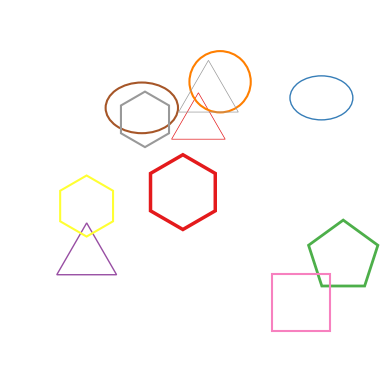[{"shape": "hexagon", "thickness": 2.5, "radius": 0.49, "center": [0.475, 0.501]}, {"shape": "triangle", "thickness": 0.5, "radius": 0.4, "center": [0.515, 0.679]}, {"shape": "oval", "thickness": 1, "radius": 0.41, "center": [0.835, 0.746]}, {"shape": "pentagon", "thickness": 2, "radius": 0.47, "center": [0.891, 0.334]}, {"shape": "triangle", "thickness": 1, "radius": 0.45, "center": [0.225, 0.331]}, {"shape": "circle", "thickness": 1.5, "radius": 0.4, "center": [0.572, 0.788]}, {"shape": "hexagon", "thickness": 1.5, "radius": 0.4, "center": [0.225, 0.465]}, {"shape": "oval", "thickness": 1.5, "radius": 0.47, "center": [0.368, 0.72]}, {"shape": "square", "thickness": 1.5, "radius": 0.37, "center": [0.782, 0.214]}, {"shape": "triangle", "thickness": 0.5, "radius": 0.45, "center": [0.541, 0.754]}, {"shape": "hexagon", "thickness": 1.5, "radius": 0.36, "center": [0.377, 0.69]}]